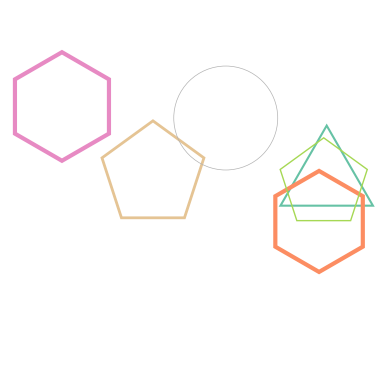[{"shape": "triangle", "thickness": 1.5, "radius": 0.69, "center": [0.849, 0.535]}, {"shape": "hexagon", "thickness": 3, "radius": 0.66, "center": [0.829, 0.425]}, {"shape": "hexagon", "thickness": 3, "radius": 0.7, "center": [0.161, 0.723]}, {"shape": "pentagon", "thickness": 1, "radius": 0.59, "center": [0.841, 0.523]}, {"shape": "pentagon", "thickness": 2, "radius": 0.7, "center": [0.397, 0.547]}, {"shape": "circle", "thickness": 0.5, "radius": 0.68, "center": [0.586, 0.693]}]